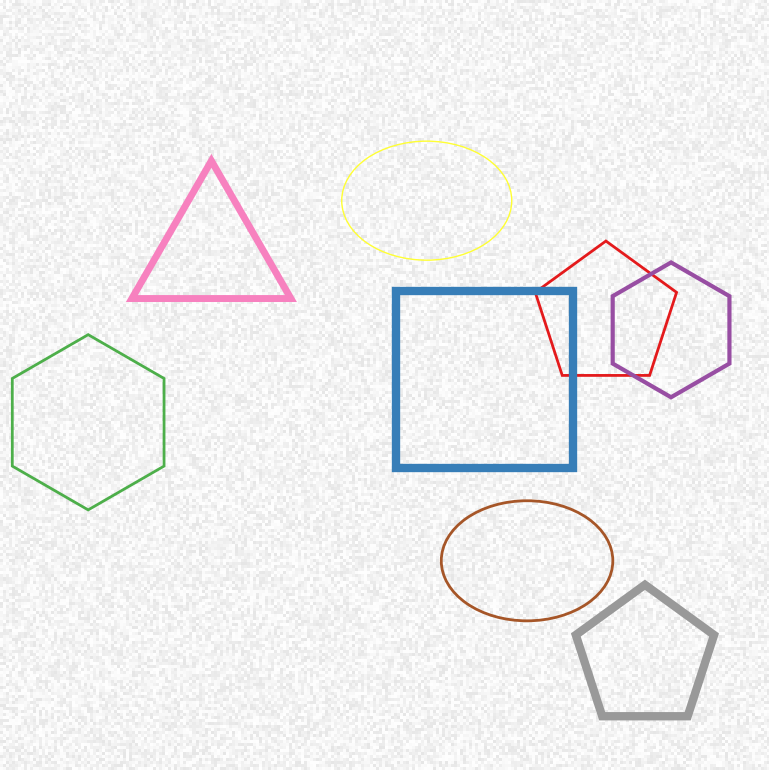[{"shape": "pentagon", "thickness": 1, "radius": 0.48, "center": [0.787, 0.59]}, {"shape": "square", "thickness": 3, "radius": 0.58, "center": [0.629, 0.507]}, {"shape": "hexagon", "thickness": 1, "radius": 0.57, "center": [0.115, 0.452]}, {"shape": "hexagon", "thickness": 1.5, "radius": 0.44, "center": [0.872, 0.572]}, {"shape": "oval", "thickness": 0.5, "radius": 0.55, "center": [0.554, 0.739]}, {"shape": "oval", "thickness": 1, "radius": 0.56, "center": [0.684, 0.272]}, {"shape": "triangle", "thickness": 2.5, "radius": 0.6, "center": [0.275, 0.672]}, {"shape": "pentagon", "thickness": 3, "radius": 0.47, "center": [0.838, 0.146]}]